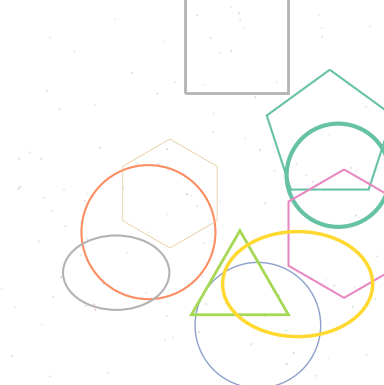[{"shape": "pentagon", "thickness": 1.5, "radius": 0.86, "center": [0.857, 0.647]}, {"shape": "circle", "thickness": 3, "radius": 0.67, "center": [0.879, 0.545]}, {"shape": "circle", "thickness": 1.5, "radius": 0.87, "center": [0.386, 0.397]}, {"shape": "circle", "thickness": 1, "radius": 0.82, "center": [0.67, 0.155]}, {"shape": "hexagon", "thickness": 1.5, "radius": 0.83, "center": [0.894, 0.393]}, {"shape": "triangle", "thickness": 2, "radius": 0.73, "center": [0.623, 0.255]}, {"shape": "oval", "thickness": 2.5, "radius": 0.97, "center": [0.773, 0.262]}, {"shape": "hexagon", "thickness": 0.5, "radius": 0.71, "center": [0.441, 0.497]}, {"shape": "square", "thickness": 2, "radius": 0.67, "center": [0.614, 0.893]}, {"shape": "oval", "thickness": 1.5, "radius": 0.69, "center": [0.302, 0.292]}]